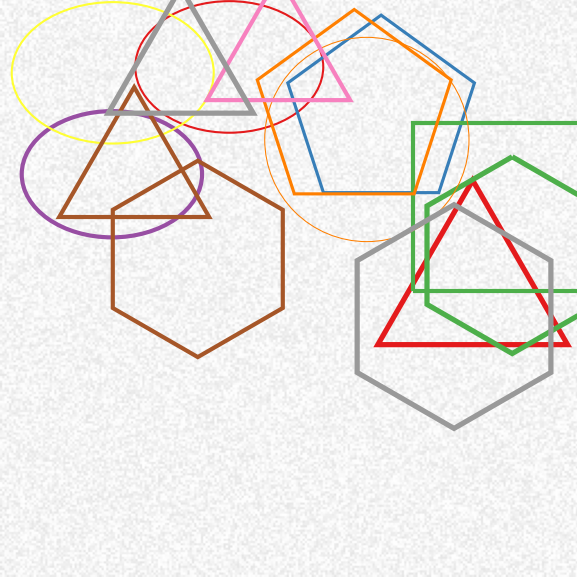[{"shape": "triangle", "thickness": 2.5, "radius": 0.95, "center": [0.819, 0.497]}, {"shape": "oval", "thickness": 1, "radius": 0.81, "center": [0.397, 0.883]}, {"shape": "pentagon", "thickness": 1.5, "radius": 0.85, "center": [0.66, 0.803]}, {"shape": "hexagon", "thickness": 2.5, "radius": 0.85, "center": [0.887, 0.557]}, {"shape": "square", "thickness": 2, "radius": 0.73, "center": [0.86, 0.64]}, {"shape": "oval", "thickness": 2, "radius": 0.78, "center": [0.194, 0.697]}, {"shape": "circle", "thickness": 0.5, "radius": 0.88, "center": [0.635, 0.758]}, {"shape": "pentagon", "thickness": 1.5, "radius": 0.88, "center": [0.613, 0.806]}, {"shape": "oval", "thickness": 1, "radius": 0.87, "center": [0.195, 0.873]}, {"shape": "hexagon", "thickness": 2, "radius": 0.85, "center": [0.342, 0.551]}, {"shape": "triangle", "thickness": 2, "radius": 0.75, "center": [0.232, 0.698]}, {"shape": "triangle", "thickness": 2, "radius": 0.72, "center": [0.482, 0.897]}, {"shape": "hexagon", "thickness": 2.5, "radius": 0.97, "center": [0.786, 0.451]}, {"shape": "triangle", "thickness": 2.5, "radius": 0.72, "center": [0.313, 0.876]}]